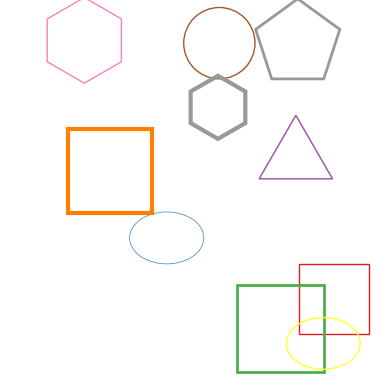[{"shape": "square", "thickness": 1, "radius": 0.45, "center": [0.868, 0.224]}, {"shape": "oval", "thickness": 0.5, "radius": 0.48, "center": [0.433, 0.382]}, {"shape": "square", "thickness": 2, "radius": 0.56, "center": [0.729, 0.147]}, {"shape": "triangle", "thickness": 1, "radius": 0.55, "center": [0.768, 0.591]}, {"shape": "square", "thickness": 3, "radius": 0.55, "center": [0.285, 0.555]}, {"shape": "oval", "thickness": 1, "radius": 0.48, "center": [0.84, 0.108]}, {"shape": "circle", "thickness": 1, "radius": 0.46, "center": [0.57, 0.888]}, {"shape": "hexagon", "thickness": 1, "radius": 0.56, "center": [0.219, 0.895]}, {"shape": "hexagon", "thickness": 3, "radius": 0.41, "center": [0.566, 0.721]}, {"shape": "pentagon", "thickness": 2, "radius": 0.57, "center": [0.773, 0.888]}]